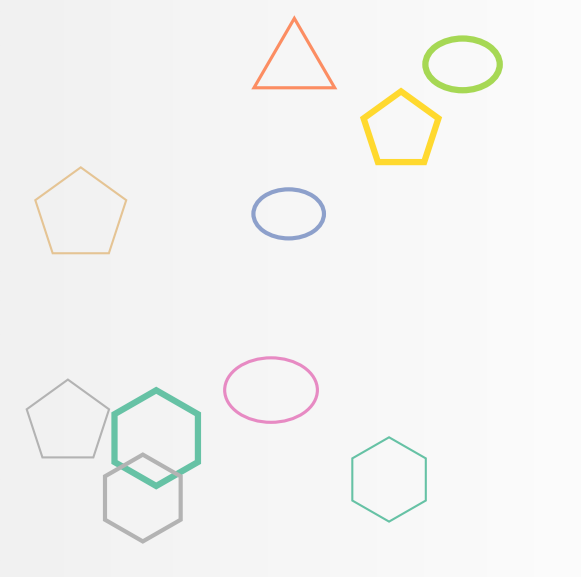[{"shape": "hexagon", "thickness": 3, "radius": 0.41, "center": [0.269, 0.24]}, {"shape": "hexagon", "thickness": 1, "radius": 0.36, "center": [0.669, 0.169]}, {"shape": "triangle", "thickness": 1.5, "radius": 0.4, "center": [0.506, 0.887]}, {"shape": "oval", "thickness": 2, "radius": 0.3, "center": [0.497, 0.629]}, {"shape": "oval", "thickness": 1.5, "radius": 0.4, "center": [0.466, 0.324]}, {"shape": "oval", "thickness": 3, "radius": 0.32, "center": [0.796, 0.888]}, {"shape": "pentagon", "thickness": 3, "radius": 0.34, "center": [0.69, 0.773]}, {"shape": "pentagon", "thickness": 1, "radius": 0.41, "center": [0.139, 0.627]}, {"shape": "pentagon", "thickness": 1, "radius": 0.37, "center": [0.117, 0.267]}, {"shape": "hexagon", "thickness": 2, "radius": 0.38, "center": [0.246, 0.137]}]